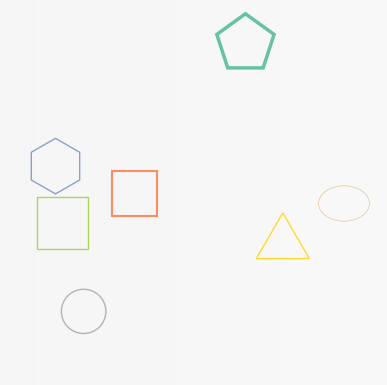[{"shape": "pentagon", "thickness": 2.5, "radius": 0.39, "center": [0.633, 0.887]}, {"shape": "square", "thickness": 1.5, "radius": 0.29, "center": [0.348, 0.497]}, {"shape": "hexagon", "thickness": 1, "radius": 0.36, "center": [0.143, 0.569]}, {"shape": "square", "thickness": 1, "radius": 0.33, "center": [0.161, 0.421]}, {"shape": "triangle", "thickness": 1, "radius": 0.39, "center": [0.73, 0.368]}, {"shape": "oval", "thickness": 0.5, "radius": 0.33, "center": [0.888, 0.471]}, {"shape": "circle", "thickness": 1, "radius": 0.29, "center": [0.216, 0.191]}]